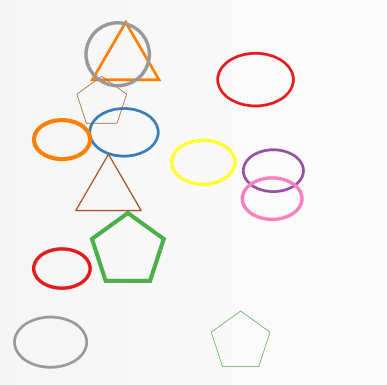[{"shape": "oval", "thickness": 2, "radius": 0.49, "center": [0.66, 0.793]}, {"shape": "oval", "thickness": 2.5, "radius": 0.36, "center": [0.16, 0.302]}, {"shape": "oval", "thickness": 2, "radius": 0.44, "center": [0.32, 0.656]}, {"shape": "pentagon", "thickness": 0.5, "radius": 0.4, "center": [0.621, 0.113]}, {"shape": "pentagon", "thickness": 3, "radius": 0.49, "center": [0.33, 0.349]}, {"shape": "oval", "thickness": 2, "radius": 0.39, "center": [0.705, 0.557]}, {"shape": "triangle", "thickness": 2, "radius": 0.5, "center": [0.324, 0.843]}, {"shape": "oval", "thickness": 3, "radius": 0.36, "center": [0.16, 0.637]}, {"shape": "oval", "thickness": 2.5, "radius": 0.41, "center": [0.525, 0.579]}, {"shape": "pentagon", "thickness": 0.5, "radius": 0.34, "center": [0.263, 0.734]}, {"shape": "triangle", "thickness": 1, "radius": 0.49, "center": [0.28, 0.502]}, {"shape": "oval", "thickness": 2.5, "radius": 0.38, "center": [0.702, 0.484]}, {"shape": "circle", "thickness": 2.5, "radius": 0.41, "center": [0.304, 0.859]}, {"shape": "oval", "thickness": 2, "radius": 0.47, "center": [0.131, 0.111]}]